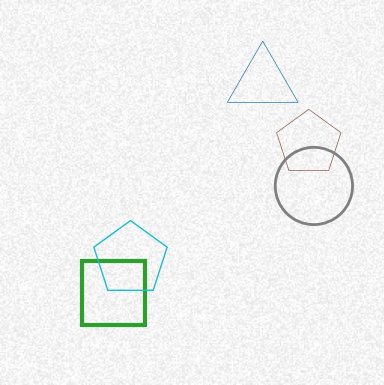[{"shape": "triangle", "thickness": 0.5, "radius": 0.53, "center": [0.682, 0.787]}, {"shape": "square", "thickness": 3, "radius": 0.41, "center": [0.295, 0.239]}, {"shape": "pentagon", "thickness": 0.5, "radius": 0.44, "center": [0.802, 0.628]}, {"shape": "circle", "thickness": 2, "radius": 0.5, "center": [0.815, 0.517]}, {"shape": "pentagon", "thickness": 1, "radius": 0.5, "center": [0.339, 0.327]}]